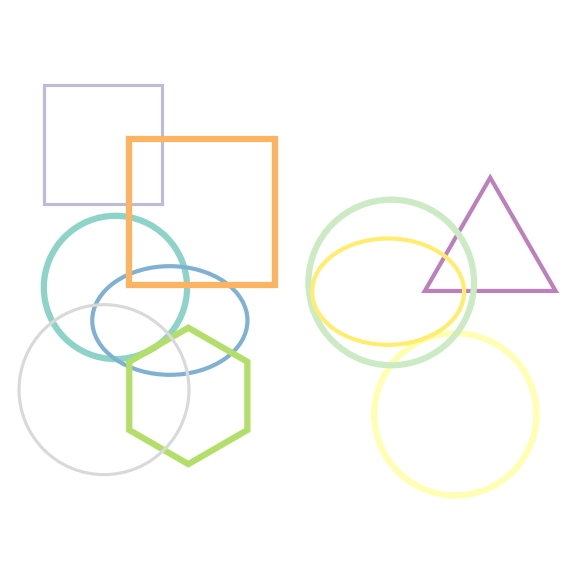[{"shape": "circle", "thickness": 3, "radius": 0.62, "center": [0.2, 0.501]}, {"shape": "circle", "thickness": 3, "radius": 0.7, "center": [0.788, 0.282]}, {"shape": "square", "thickness": 1.5, "radius": 0.51, "center": [0.178, 0.749]}, {"shape": "oval", "thickness": 2, "radius": 0.67, "center": [0.294, 0.444]}, {"shape": "square", "thickness": 3, "radius": 0.64, "center": [0.35, 0.632]}, {"shape": "hexagon", "thickness": 3, "radius": 0.59, "center": [0.326, 0.314]}, {"shape": "circle", "thickness": 1.5, "radius": 0.74, "center": [0.18, 0.324]}, {"shape": "triangle", "thickness": 2, "radius": 0.65, "center": [0.849, 0.561]}, {"shape": "circle", "thickness": 3, "radius": 0.72, "center": [0.677, 0.51]}, {"shape": "oval", "thickness": 2, "radius": 0.66, "center": [0.672, 0.494]}]